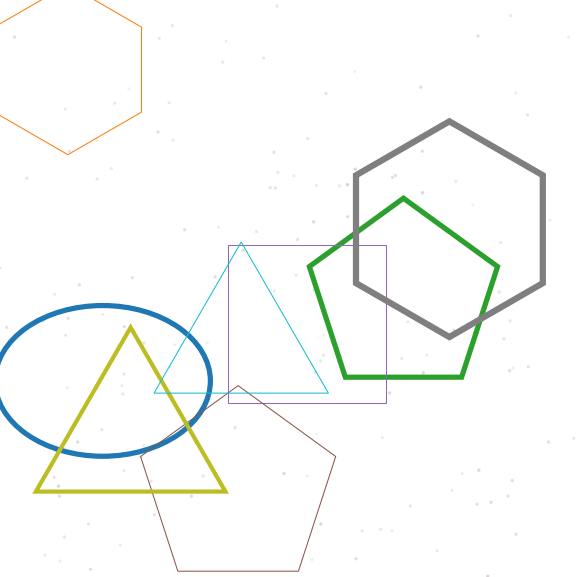[{"shape": "oval", "thickness": 2.5, "radius": 0.93, "center": [0.178, 0.34]}, {"shape": "hexagon", "thickness": 0.5, "radius": 0.74, "center": [0.118, 0.879]}, {"shape": "pentagon", "thickness": 2.5, "radius": 0.86, "center": [0.699, 0.485]}, {"shape": "square", "thickness": 0.5, "radius": 0.68, "center": [0.531, 0.438]}, {"shape": "pentagon", "thickness": 0.5, "radius": 0.89, "center": [0.412, 0.154]}, {"shape": "hexagon", "thickness": 3, "radius": 0.93, "center": [0.778, 0.602]}, {"shape": "triangle", "thickness": 2, "radius": 0.95, "center": [0.226, 0.243]}, {"shape": "triangle", "thickness": 0.5, "radius": 0.87, "center": [0.418, 0.406]}]